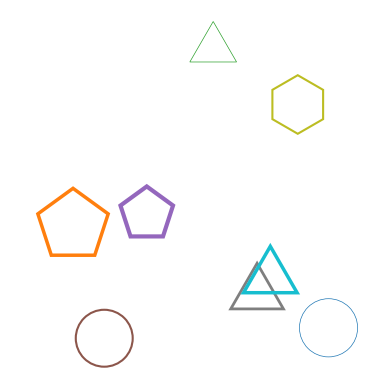[{"shape": "circle", "thickness": 0.5, "radius": 0.38, "center": [0.853, 0.149]}, {"shape": "pentagon", "thickness": 2.5, "radius": 0.48, "center": [0.19, 0.415]}, {"shape": "triangle", "thickness": 0.5, "radius": 0.35, "center": [0.554, 0.874]}, {"shape": "pentagon", "thickness": 3, "radius": 0.36, "center": [0.381, 0.444]}, {"shape": "circle", "thickness": 1.5, "radius": 0.37, "center": [0.271, 0.121]}, {"shape": "triangle", "thickness": 2, "radius": 0.39, "center": [0.668, 0.237]}, {"shape": "hexagon", "thickness": 1.5, "radius": 0.38, "center": [0.773, 0.729]}, {"shape": "triangle", "thickness": 2.5, "radius": 0.4, "center": [0.702, 0.28]}]